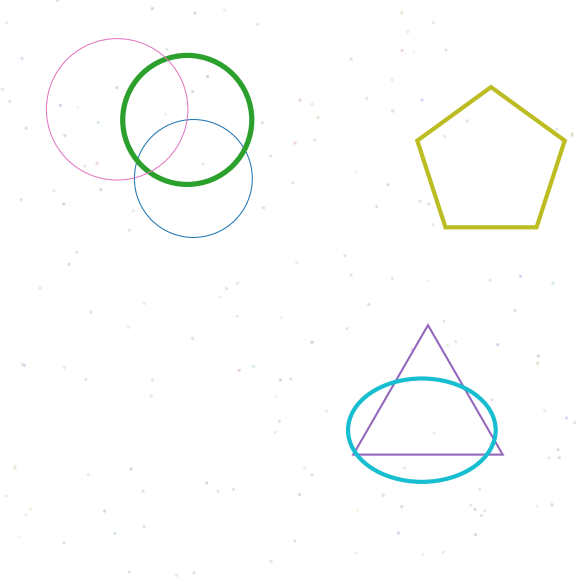[{"shape": "circle", "thickness": 0.5, "radius": 0.51, "center": [0.335, 0.69]}, {"shape": "circle", "thickness": 2.5, "radius": 0.56, "center": [0.324, 0.791]}, {"shape": "triangle", "thickness": 1, "radius": 0.75, "center": [0.741, 0.287]}, {"shape": "circle", "thickness": 0.5, "radius": 0.61, "center": [0.203, 0.81]}, {"shape": "pentagon", "thickness": 2, "radius": 0.67, "center": [0.85, 0.714]}, {"shape": "oval", "thickness": 2, "radius": 0.64, "center": [0.73, 0.254]}]